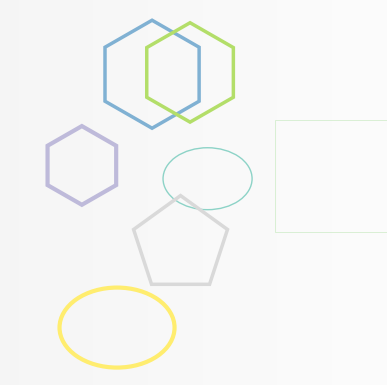[{"shape": "oval", "thickness": 1, "radius": 0.57, "center": [0.536, 0.536]}, {"shape": "hexagon", "thickness": 3, "radius": 0.51, "center": [0.211, 0.57]}, {"shape": "hexagon", "thickness": 2.5, "radius": 0.7, "center": [0.392, 0.807]}, {"shape": "hexagon", "thickness": 2.5, "radius": 0.65, "center": [0.49, 0.812]}, {"shape": "pentagon", "thickness": 2.5, "radius": 0.64, "center": [0.466, 0.365]}, {"shape": "square", "thickness": 0.5, "radius": 0.73, "center": [0.855, 0.543]}, {"shape": "oval", "thickness": 3, "radius": 0.74, "center": [0.302, 0.149]}]